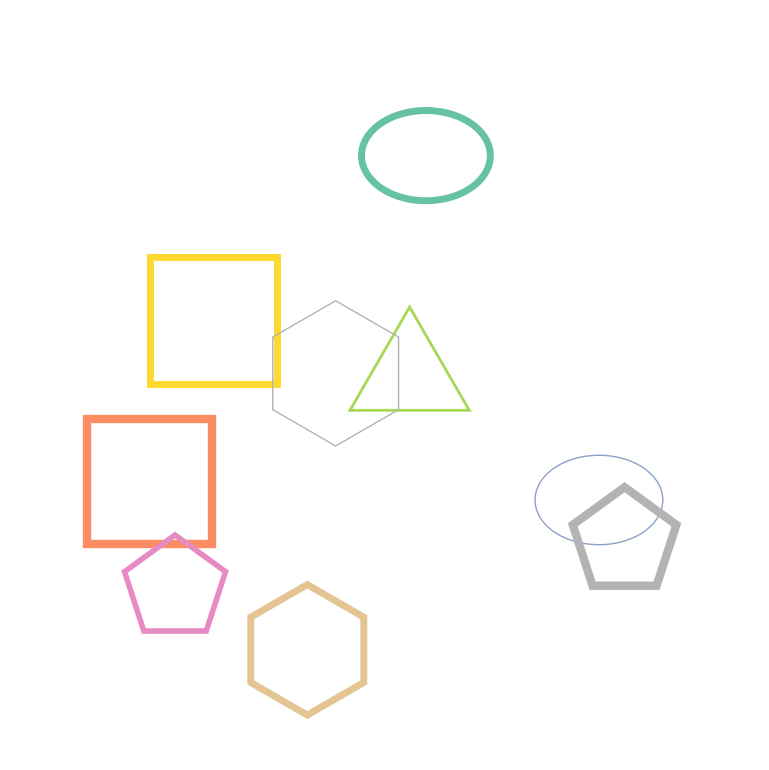[{"shape": "oval", "thickness": 2.5, "radius": 0.42, "center": [0.553, 0.798]}, {"shape": "square", "thickness": 3, "radius": 0.41, "center": [0.195, 0.375]}, {"shape": "oval", "thickness": 0.5, "radius": 0.41, "center": [0.778, 0.351]}, {"shape": "pentagon", "thickness": 2, "radius": 0.34, "center": [0.227, 0.236]}, {"shape": "triangle", "thickness": 1, "radius": 0.45, "center": [0.532, 0.512]}, {"shape": "square", "thickness": 2.5, "radius": 0.41, "center": [0.277, 0.584]}, {"shape": "hexagon", "thickness": 2.5, "radius": 0.42, "center": [0.399, 0.156]}, {"shape": "hexagon", "thickness": 0.5, "radius": 0.47, "center": [0.436, 0.515]}, {"shape": "pentagon", "thickness": 3, "radius": 0.35, "center": [0.811, 0.297]}]